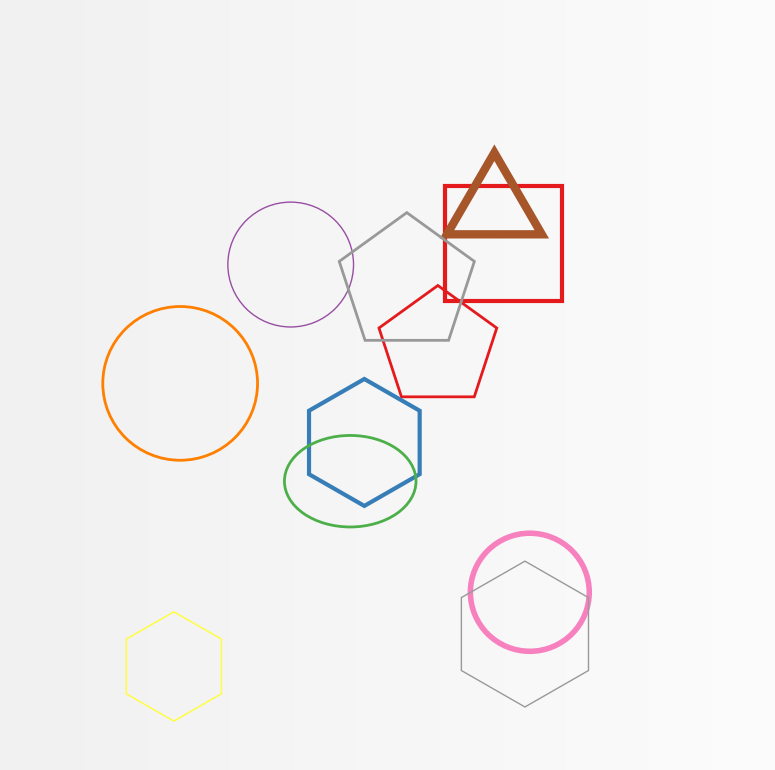[{"shape": "pentagon", "thickness": 1, "radius": 0.4, "center": [0.565, 0.549]}, {"shape": "square", "thickness": 1.5, "radius": 0.37, "center": [0.65, 0.684]}, {"shape": "hexagon", "thickness": 1.5, "radius": 0.41, "center": [0.47, 0.425]}, {"shape": "oval", "thickness": 1, "radius": 0.42, "center": [0.452, 0.375]}, {"shape": "circle", "thickness": 0.5, "radius": 0.41, "center": [0.375, 0.656]}, {"shape": "circle", "thickness": 1, "radius": 0.5, "center": [0.232, 0.502]}, {"shape": "hexagon", "thickness": 0.5, "radius": 0.35, "center": [0.224, 0.134]}, {"shape": "triangle", "thickness": 3, "radius": 0.35, "center": [0.638, 0.731]}, {"shape": "circle", "thickness": 2, "radius": 0.38, "center": [0.684, 0.231]}, {"shape": "hexagon", "thickness": 0.5, "radius": 0.47, "center": [0.677, 0.177]}, {"shape": "pentagon", "thickness": 1, "radius": 0.46, "center": [0.525, 0.632]}]